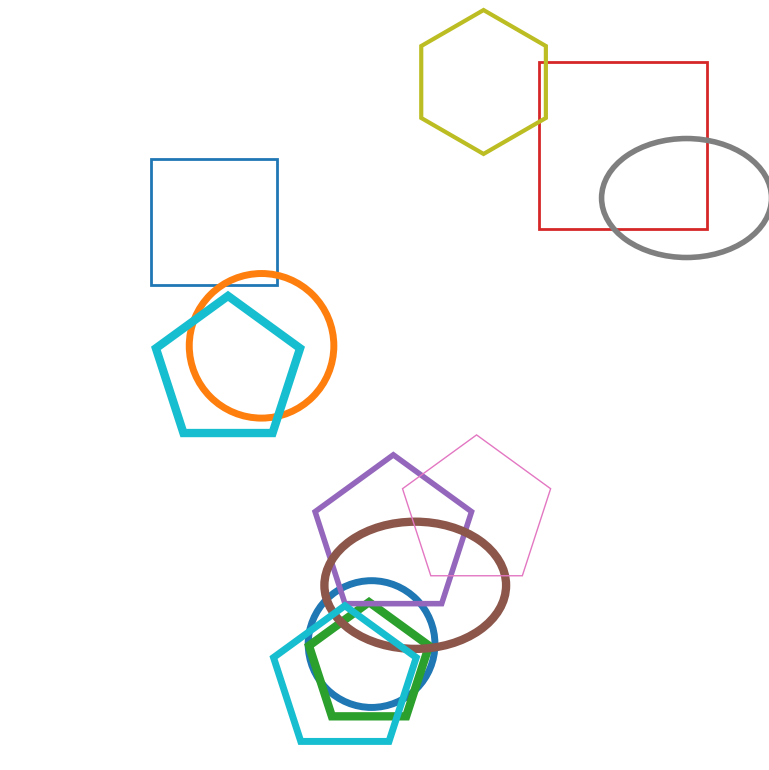[{"shape": "circle", "thickness": 2.5, "radius": 0.41, "center": [0.483, 0.164]}, {"shape": "square", "thickness": 1, "radius": 0.41, "center": [0.278, 0.711]}, {"shape": "circle", "thickness": 2.5, "radius": 0.47, "center": [0.34, 0.551]}, {"shape": "pentagon", "thickness": 3, "radius": 0.41, "center": [0.479, 0.136]}, {"shape": "square", "thickness": 1, "radius": 0.54, "center": [0.809, 0.811]}, {"shape": "pentagon", "thickness": 2, "radius": 0.53, "center": [0.511, 0.302]}, {"shape": "oval", "thickness": 3, "radius": 0.59, "center": [0.539, 0.24]}, {"shape": "pentagon", "thickness": 0.5, "radius": 0.51, "center": [0.619, 0.334]}, {"shape": "oval", "thickness": 2, "radius": 0.55, "center": [0.892, 0.743]}, {"shape": "hexagon", "thickness": 1.5, "radius": 0.47, "center": [0.628, 0.894]}, {"shape": "pentagon", "thickness": 3, "radius": 0.49, "center": [0.296, 0.517]}, {"shape": "pentagon", "thickness": 2.5, "radius": 0.49, "center": [0.448, 0.116]}]